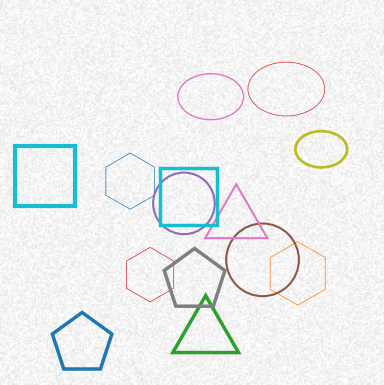[{"shape": "pentagon", "thickness": 2.5, "radius": 0.41, "center": [0.213, 0.107]}, {"shape": "hexagon", "thickness": 0.5, "radius": 0.37, "center": [0.338, 0.529]}, {"shape": "hexagon", "thickness": 0.5, "radius": 0.41, "center": [0.773, 0.29]}, {"shape": "triangle", "thickness": 2.5, "radius": 0.49, "center": [0.534, 0.134]}, {"shape": "hexagon", "thickness": 0.5, "radius": 0.35, "center": [0.39, 0.287]}, {"shape": "oval", "thickness": 0.5, "radius": 0.5, "center": [0.744, 0.769]}, {"shape": "circle", "thickness": 1.5, "radius": 0.4, "center": [0.478, 0.472]}, {"shape": "circle", "thickness": 1.5, "radius": 0.47, "center": [0.682, 0.325]}, {"shape": "triangle", "thickness": 1.5, "radius": 0.47, "center": [0.614, 0.428]}, {"shape": "oval", "thickness": 1, "radius": 0.43, "center": [0.547, 0.749]}, {"shape": "pentagon", "thickness": 2.5, "radius": 0.41, "center": [0.505, 0.272]}, {"shape": "oval", "thickness": 2, "radius": 0.34, "center": [0.835, 0.612]}, {"shape": "square", "thickness": 3, "radius": 0.39, "center": [0.118, 0.543]}, {"shape": "square", "thickness": 2.5, "radius": 0.37, "center": [0.489, 0.489]}]